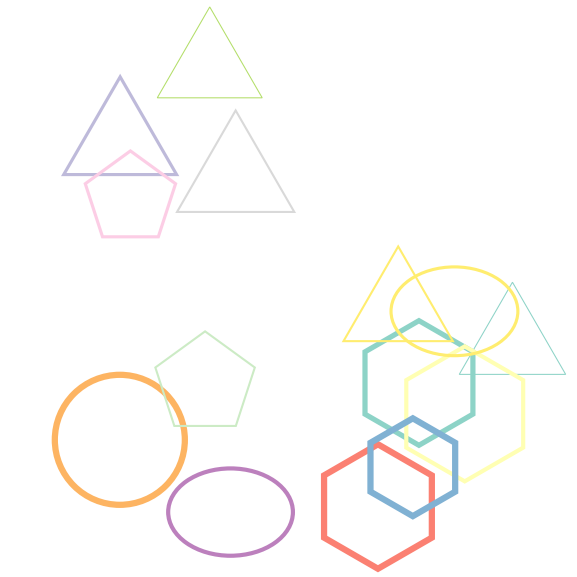[{"shape": "hexagon", "thickness": 2.5, "radius": 0.54, "center": [0.725, 0.336]}, {"shape": "triangle", "thickness": 0.5, "radius": 0.53, "center": [0.887, 0.404]}, {"shape": "hexagon", "thickness": 2, "radius": 0.58, "center": [0.805, 0.282]}, {"shape": "triangle", "thickness": 1.5, "radius": 0.56, "center": [0.208, 0.753]}, {"shape": "hexagon", "thickness": 3, "radius": 0.54, "center": [0.654, 0.122]}, {"shape": "hexagon", "thickness": 3, "radius": 0.42, "center": [0.715, 0.19]}, {"shape": "circle", "thickness": 3, "radius": 0.56, "center": [0.208, 0.238]}, {"shape": "triangle", "thickness": 0.5, "radius": 0.52, "center": [0.363, 0.882]}, {"shape": "pentagon", "thickness": 1.5, "radius": 0.41, "center": [0.226, 0.656]}, {"shape": "triangle", "thickness": 1, "radius": 0.59, "center": [0.408, 0.691]}, {"shape": "oval", "thickness": 2, "radius": 0.54, "center": [0.399, 0.112]}, {"shape": "pentagon", "thickness": 1, "radius": 0.45, "center": [0.355, 0.335]}, {"shape": "triangle", "thickness": 1, "radius": 0.55, "center": [0.69, 0.463]}, {"shape": "oval", "thickness": 1.5, "radius": 0.55, "center": [0.787, 0.46]}]